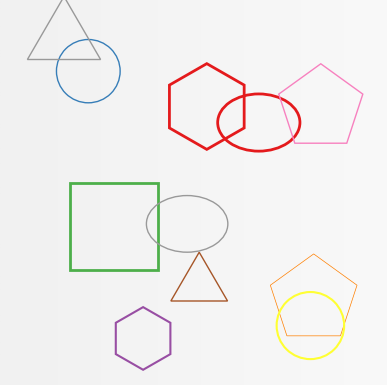[{"shape": "hexagon", "thickness": 2, "radius": 0.56, "center": [0.534, 0.723]}, {"shape": "oval", "thickness": 2, "radius": 0.53, "center": [0.668, 0.682]}, {"shape": "circle", "thickness": 1, "radius": 0.41, "center": [0.228, 0.815]}, {"shape": "square", "thickness": 2, "radius": 0.57, "center": [0.295, 0.412]}, {"shape": "hexagon", "thickness": 1.5, "radius": 0.41, "center": [0.369, 0.121]}, {"shape": "pentagon", "thickness": 0.5, "radius": 0.59, "center": [0.809, 0.223]}, {"shape": "circle", "thickness": 1.5, "radius": 0.44, "center": [0.801, 0.154]}, {"shape": "triangle", "thickness": 1, "radius": 0.42, "center": [0.514, 0.26]}, {"shape": "pentagon", "thickness": 1, "radius": 0.57, "center": [0.828, 0.72]}, {"shape": "oval", "thickness": 1, "radius": 0.53, "center": [0.483, 0.419]}, {"shape": "triangle", "thickness": 1, "radius": 0.55, "center": [0.165, 0.9]}]